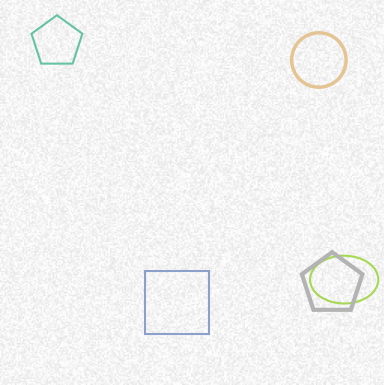[{"shape": "pentagon", "thickness": 1.5, "radius": 0.35, "center": [0.148, 0.891]}, {"shape": "square", "thickness": 1.5, "radius": 0.41, "center": [0.46, 0.215]}, {"shape": "oval", "thickness": 1.5, "radius": 0.44, "center": [0.894, 0.274]}, {"shape": "circle", "thickness": 2.5, "radius": 0.35, "center": [0.828, 0.844]}, {"shape": "pentagon", "thickness": 3, "radius": 0.41, "center": [0.863, 0.262]}]